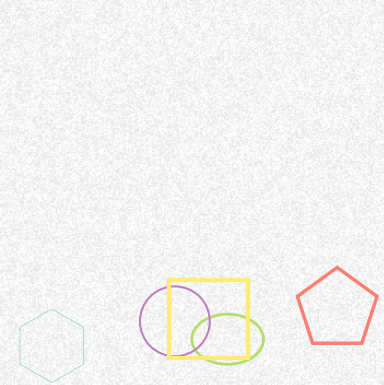[{"shape": "hexagon", "thickness": 0.5, "radius": 0.48, "center": [0.135, 0.102]}, {"shape": "pentagon", "thickness": 2.5, "radius": 0.54, "center": [0.876, 0.197]}, {"shape": "oval", "thickness": 2, "radius": 0.47, "center": [0.591, 0.119]}, {"shape": "circle", "thickness": 1.5, "radius": 0.45, "center": [0.454, 0.165]}, {"shape": "square", "thickness": 3, "radius": 0.51, "center": [0.542, 0.171]}]